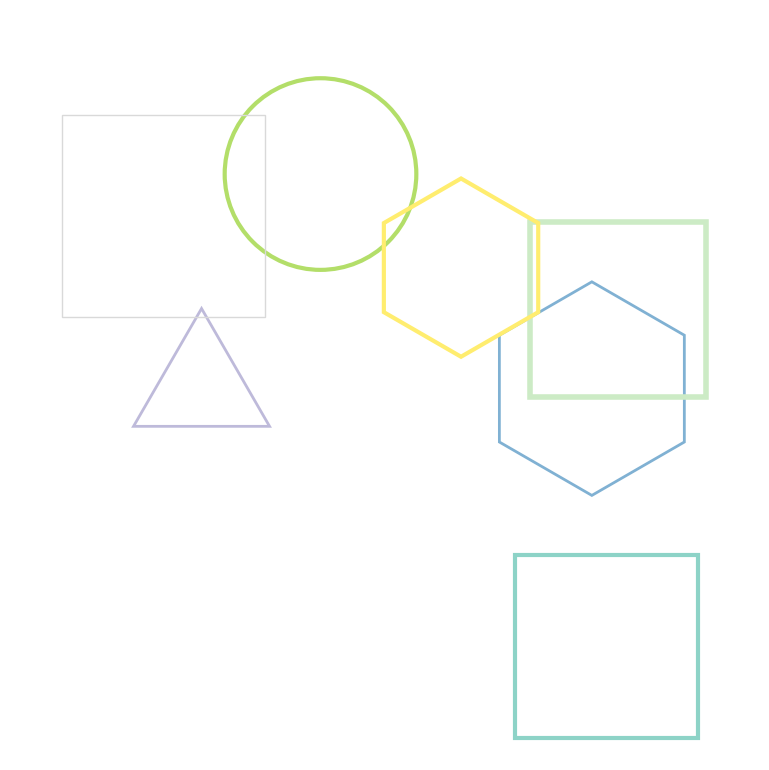[{"shape": "square", "thickness": 1.5, "radius": 0.6, "center": [0.788, 0.16]}, {"shape": "triangle", "thickness": 1, "radius": 0.51, "center": [0.262, 0.497]}, {"shape": "hexagon", "thickness": 1, "radius": 0.69, "center": [0.769, 0.495]}, {"shape": "circle", "thickness": 1.5, "radius": 0.62, "center": [0.416, 0.774]}, {"shape": "square", "thickness": 0.5, "radius": 0.66, "center": [0.212, 0.719]}, {"shape": "square", "thickness": 2, "radius": 0.57, "center": [0.803, 0.599]}, {"shape": "hexagon", "thickness": 1.5, "radius": 0.58, "center": [0.599, 0.652]}]